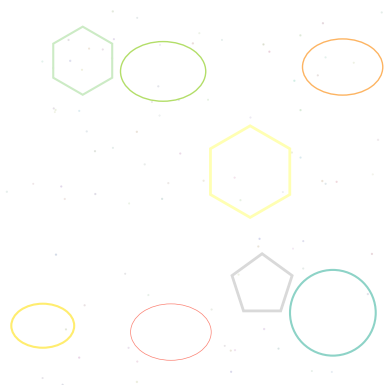[{"shape": "circle", "thickness": 1.5, "radius": 0.56, "center": [0.865, 0.188]}, {"shape": "hexagon", "thickness": 2, "radius": 0.59, "center": [0.65, 0.554]}, {"shape": "oval", "thickness": 0.5, "radius": 0.52, "center": [0.444, 0.137]}, {"shape": "oval", "thickness": 1, "radius": 0.52, "center": [0.89, 0.826]}, {"shape": "oval", "thickness": 1, "radius": 0.55, "center": [0.424, 0.815]}, {"shape": "pentagon", "thickness": 2, "radius": 0.41, "center": [0.681, 0.259]}, {"shape": "hexagon", "thickness": 1.5, "radius": 0.44, "center": [0.215, 0.842]}, {"shape": "oval", "thickness": 1.5, "radius": 0.41, "center": [0.111, 0.154]}]